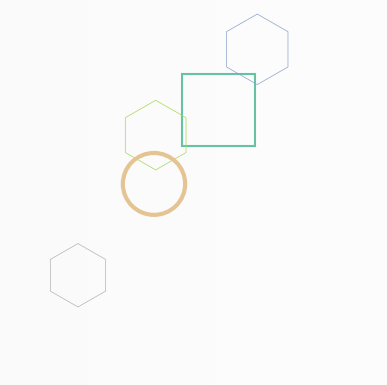[{"shape": "square", "thickness": 1.5, "radius": 0.47, "center": [0.564, 0.715]}, {"shape": "hexagon", "thickness": 0.5, "radius": 0.46, "center": [0.664, 0.872]}, {"shape": "hexagon", "thickness": 0.5, "radius": 0.45, "center": [0.402, 0.649]}, {"shape": "circle", "thickness": 3, "radius": 0.4, "center": [0.397, 0.522]}, {"shape": "hexagon", "thickness": 0.5, "radius": 0.41, "center": [0.201, 0.285]}]